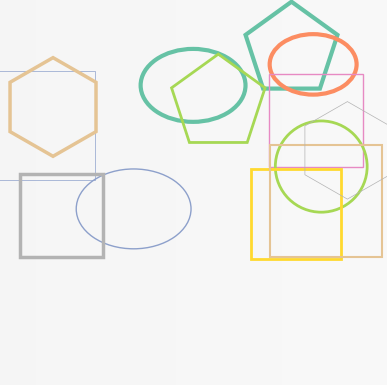[{"shape": "oval", "thickness": 3, "radius": 0.68, "center": [0.498, 0.778]}, {"shape": "pentagon", "thickness": 3, "radius": 0.62, "center": [0.752, 0.871]}, {"shape": "oval", "thickness": 3, "radius": 0.56, "center": [0.808, 0.833]}, {"shape": "oval", "thickness": 1, "radius": 0.74, "center": [0.345, 0.457]}, {"shape": "square", "thickness": 0.5, "radius": 0.71, "center": [0.104, 0.674]}, {"shape": "square", "thickness": 1, "radius": 0.61, "center": [0.815, 0.687]}, {"shape": "pentagon", "thickness": 2, "radius": 0.63, "center": [0.563, 0.733]}, {"shape": "circle", "thickness": 2, "radius": 0.59, "center": [0.829, 0.567]}, {"shape": "square", "thickness": 2, "radius": 0.58, "center": [0.764, 0.444]}, {"shape": "square", "thickness": 1.5, "radius": 0.72, "center": [0.841, 0.478]}, {"shape": "hexagon", "thickness": 2.5, "radius": 0.64, "center": [0.137, 0.722]}, {"shape": "hexagon", "thickness": 0.5, "radius": 0.63, "center": [0.897, 0.609]}, {"shape": "square", "thickness": 2.5, "radius": 0.54, "center": [0.159, 0.439]}]